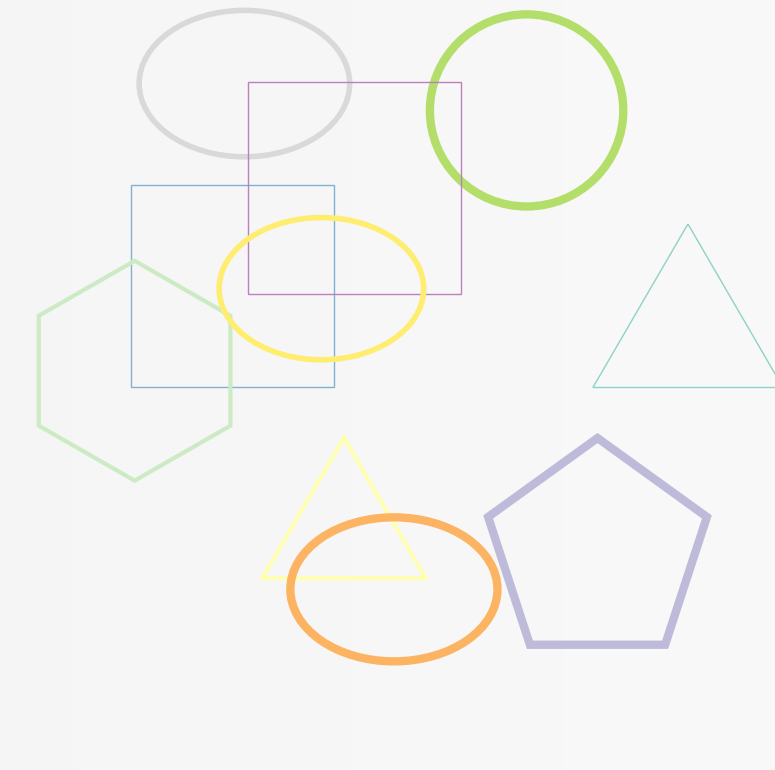[{"shape": "triangle", "thickness": 0.5, "radius": 0.71, "center": [0.888, 0.568]}, {"shape": "triangle", "thickness": 1.5, "radius": 0.61, "center": [0.444, 0.31]}, {"shape": "pentagon", "thickness": 3, "radius": 0.74, "center": [0.771, 0.283]}, {"shape": "square", "thickness": 0.5, "radius": 0.66, "center": [0.3, 0.629]}, {"shape": "oval", "thickness": 3, "radius": 0.67, "center": [0.508, 0.235]}, {"shape": "circle", "thickness": 3, "radius": 0.62, "center": [0.679, 0.857]}, {"shape": "oval", "thickness": 2, "radius": 0.68, "center": [0.315, 0.891]}, {"shape": "square", "thickness": 0.5, "radius": 0.69, "center": [0.457, 0.756]}, {"shape": "hexagon", "thickness": 1.5, "radius": 0.71, "center": [0.174, 0.519]}, {"shape": "oval", "thickness": 2, "radius": 0.66, "center": [0.415, 0.625]}]